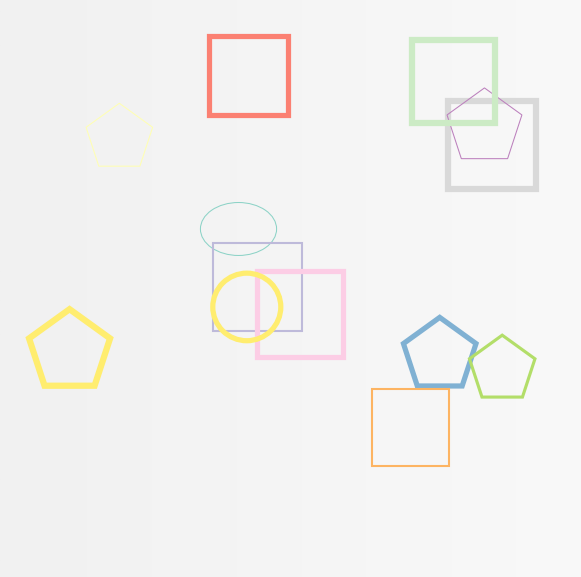[{"shape": "oval", "thickness": 0.5, "radius": 0.33, "center": [0.41, 0.603]}, {"shape": "pentagon", "thickness": 0.5, "radius": 0.3, "center": [0.205, 0.76]}, {"shape": "square", "thickness": 1, "radius": 0.38, "center": [0.443, 0.503]}, {"shape": "square", "thickness": 2.5, "radius": 0.34, "center": [0.428, 0.868]}, {"shape": "pentagon", "thickness": 2.5, "radius": 0.33, "center": [0.757, 0.384]}, {"shape": "square", "thickness": 1, "radius": 0.33, "center": [0.706, 0.259]}, {"shape": "pentagon", "thickness": 1.5, "radius": 0.3, "center": [0.864, 0.359]}, {"shape": "square", "thickness": 2.5, "radius": 0.37, "center": [0.516, 0.456]}, {"shape": "square", "thickness": 3, "radius": 0.38, "center": [0.846, 0.748]}, {"shape": "pentagon", "thickness": 0.5, "radius": 0.34, "center": [0.833, 0.779]}, {"shape": "square", "thickness": 3, "radius": 0.36, "center": [0.78, 0.858]}, {"shape": "pentagon", "thickness": 3, "radius": 0.37, "center": [0.12, 0.39]}, {"shape": "circle", "thickness": 2.5, "radius": 0.29, "center": [0.425, 0.468]}]